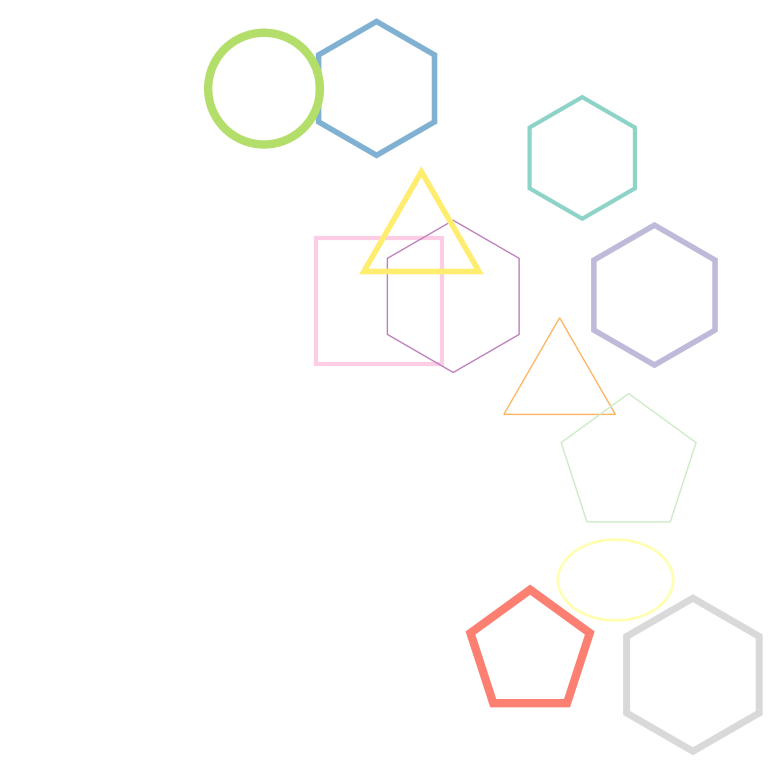[{"shape": "hexagon", "thickness": 1.5, "radius": 0.39, "center": [0.756, 0.795]}, {"shape": "oval", "thickness": 1, "radius": 0.37, "center": [0.799, 0.247]}, {"shape": "hexagon", "thickness": 2, "radius": 0.45, "center": [0.85, 0.617]}, {"shape": "pentagon", "thickness": 3, "radius": 0.41, "center": [0.688, 0.153]}, {"shape": "hexagon", "thickness": 2, "radius": 0.43, "center": [0.489, 0.885]}, {"shape": "triangle", "thickness": 0.5, "radius": 0.42, "center": [0.727, 0.504]}, {"shape": "circle", "thickness": 3, "radius": 0.36, "center": [0.343, 0.885]}, {"shape": "square", "thickness": 1.5, "radius": 0.41, "center": [0.492, 0.609]}, {"shape": "hexagon", "thickness": 2.5, "radius": 0.5, "center": [0.9, 0.124]}, {"shape": "hexagon", "thickness": 0.5, "radius": 0.49, "center": [0.589, 0.615]}, {"shape": "pentagon", "thickness": 0.5, "radius": 0.46, "center": [0.816, 0.397]}, {"shape": "triangle", "thickness": 2, "radius": 0.43, "center": [0.547, 0.691]}]